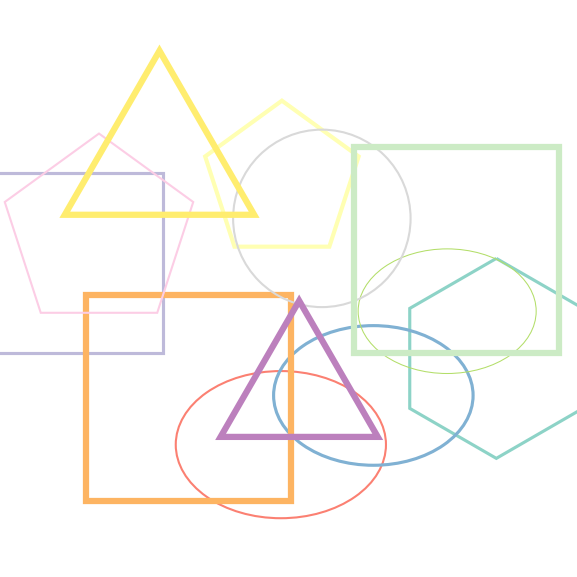[{"shape": "hexagon", "thickness": 1.5, "radius": 0.87, "center": [0.859, 0.379]}, {"shape": "pentagon", "thickness": 2, "radius": 0.7, "center": [0.488, 0.685]}, {"shape": "square", "thickness": 1.5, "radius": 0.78, "center": [0.126, 0.543]}, {"shape": "oval", "thickness": 1, "radius": 0.91, "center": [0.486, 0.229]}, {"shape": "oval", "thickness": 1.5, "radius": 0.86, "center": [0.646, 0.314]}, {"shape": "square", "thickness": 3, "radius": 0.89, "center": [0.326, 0.31]}, {"shape": "oval", "thickness": 0.5, "radius": 0.77, "center": [0.774, 0.46]}, {"shape": "pentagon", "thickness": 1, "radius": 0.86, "center": [0.171, 0.596]}, {"shape": "circle", "thickness": 1, "radius": 0.77, "center": [0.557, 0.621]}, {"shape": "triangle", "thickness": 3, "radius": 0.79, "center": [0.518, 0.321]}, {"shape": "square", "thickness": 3, "radius": 0.89, "center": [0.791, 0.566]}, {"shape": "triangle", "thickness": 3, "radius": 0.95, "center": [0.276, 0.722]}]